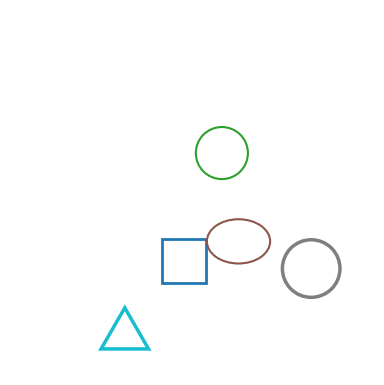[{"shape": "square", "thickness": 2, "radius": 0.29, "center": [0.477, 0.322]}, {"shape": "circle", "thickness": 1.5, "radius": 0.34, "center": [0.576, 0.602]}, {"shape": "oval", "thickness": 1.5, "radius": 0.41, "center": [0.62, 0.373]}, {"shape": "circle", "thickness": 2.5, "radius": 0.37, "center": [0.808, 0.302]}, {"shape": "triangle", "thickness": 2.5, "radius": 0.36, "center": [0.324, 0.129]}]